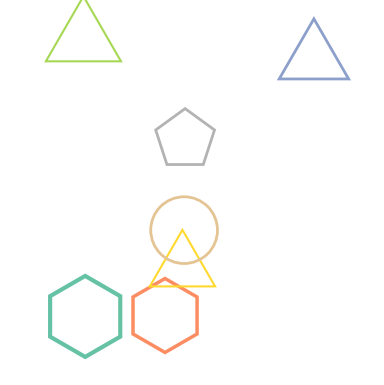[{"shape": "hexagon", "thickness": 3, "radius": 0.53, "center": [0.221, 0.178]}, {"shape": "hexagon", "thickness": 2.5, "radius": 0.48, "center": [0.429, 0.181]}, {"shape": "triangle", "thickness": 2, "radius": 0.52, "center": [0.815, 0.847]}, {"shape": "triangle", "thickness": 1.5, "radius": 0.56, "center": [0.217, 0.897]}, {"shape": "triangle", "thickness": 1.5, "radius": 0.49, "center": [0.474, 0.305]}, {"shape": "circle", "thickness": 2, "radius": 0.43, "center": [0.478, 0.402]}, {"shape": "pentagon", "thickness": 2, "radius": 0.4, "center": [0.481, 0.638]}]